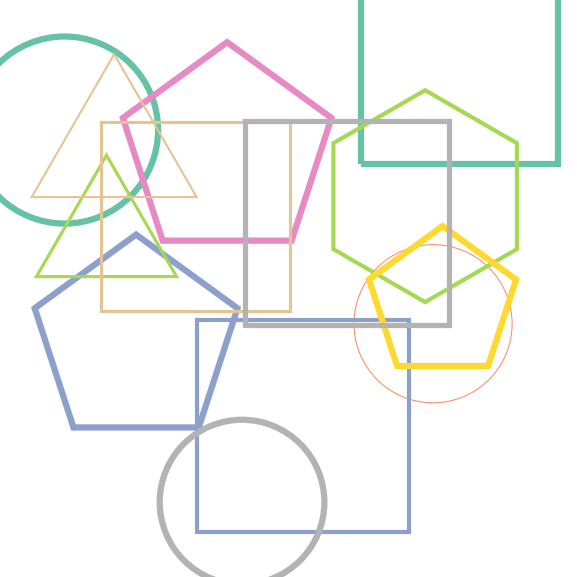[{"shape": "square", "thickness": 3, "radius": 0.85, "center": [0.795, 0.885]}, {"shape": "circle", "thickness": 3, "radius": 0.81, "center": [0.112, 0.774]}, {"shape": "circle", "thickness": 0.5, "radius": 0.68, "center": [0.75, 0.439]}, {"shape": "square", "thickness": 2, "radius": 0.92, "center": [0.525, 0.262]}, {"shape": "pentagon", "thickness": 3, "radius": 0.92, "center": [0.236, 0.408]}, {"shape": "pentagon", "thickness": 3, "radius": 0.95, "center": [0.393, 0.736]}, {"shape": "hexagon", "thickness": 2, "radius": 0.92, "center": [0.736, 0.659]}, {"shape": "triangle", "thickness": 1.5, "radius": 0.7, "center": [0.184, 0.59]}, {"shape": "pentagon", "thickness": 3, "radius": 0.67, "center": [0.766, 0.474]}, {"shape": "square", "thickness": 1.5, "radius": 0.82, "center": [0.338, 0.624]}, {"shape": "triangle", "thickness": 1, "radius": 0.82, "center": [0.198, 0.74]}, {"shape": "circle", "thickness": 3, "radius": 0.71, "center": [0.419, 0.13]}, {"shape": "square", "thickness": 2.5, "radius": 0.88, "center": [0.602, 0.612]}]